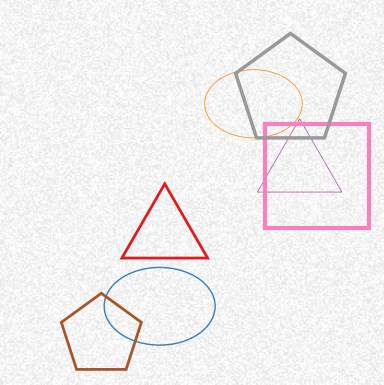[{"shape": "triangle", "thickness": 2, "radius": 0.64, "center": [0.428, 0.394]}, {"shape": "oval", "thickness": 1, "radius": 0.72, "center": [0.415, 0.205]}, {"shape": "triangle", "thickness": 0.5, "radius": 0.63, "center": [0.778, 0.565]}, {"shape": "oval", "thickness": 0.5, "radius": 0.63, "center": [0.658, 0.73]}, {"shape": "pentagon", "thickness": 2, "radius": 0.55, "center": [0.263, 0.129]}, {"shape": "square", "thickness": 3, "radius": 0.68, "center": [0.824, 0.543]}, {"shape": "pentagon", "thickness": 2.5, "radius": 0.75, "center": [0.755, 0.763]}]